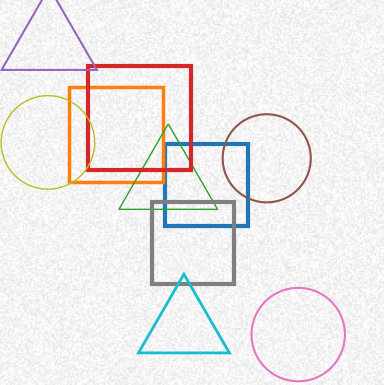[{"shape": "square", "thickness": 3, "radius": 0.54, "center": [0.537, 0.52]}, {"shape": "square", "thickness": 2.5, "radius": 0.61, "center": [0.301, 0.651]}, {"shape": "triangle", "thickness": 1, "radius": 0.74, "center": [0.437, 0.53]}, {"shape": "square", "thickness": 3, "radius": 0.67, "center": [0.363, 0.694]}, {"shape": "triangle", "thickness": 1.5, "radius": 0.71, "center": [0.128, 0.89]}, {"shape": "circle", "thickness": 1.5, "radius": 0.57, "center": [0.693, 0.589]}, {"shape": "circle", "thickness": 1.5, "radius": 0.61, "center": [0.775, 0.131]}, {"shape": "square", "thickness": 3, "radius": 0.53, "center": [0.502, 0.37]}, {"shape": "circle", "thickness": 1, "radius": 0.61, "center": [0.124, 0.63]}, {"shape": "triangle", "thickness": 2, "radius": 0.68, "center": [0.478, 0.152]}]